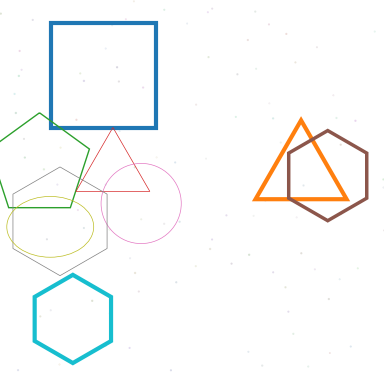[{"shape": "square", "thickness": 3, "radius": 0.68, "center": [0.268, 0.803]}, {"shape": "triangle", "thickness": 3, "radius": 0.68, "center": [0.782, 0.551]}, {"shape": "pentagon", "thickness": 1, "radius": 0.68, "center": [0.103, 0.571]}, {"shape": "triangle", "thickness": 0.5, "radius": 0.55, "center": [0.293, 0.558]}, {"shape": "hexagon", "thickness": 2.5, "radius": 0.59, "center": [0.851, 0.544]}, {"shape": "circle", "thickness": 0.5, "radius": 0.52, "center": [0.367, 0.471]}, {"shape": "hexagon", "thickness": 0.5, "radius": 0.71, "center": [0.156, 0.425]}, {"shape": "oval", "thickness": 0.5, "radius": 0.56, "center": [0.13, 0.411]}, {"shape": "hexagon", "thickness": 3, "radius": 0.57, "center": [0.189, 0.172]}]